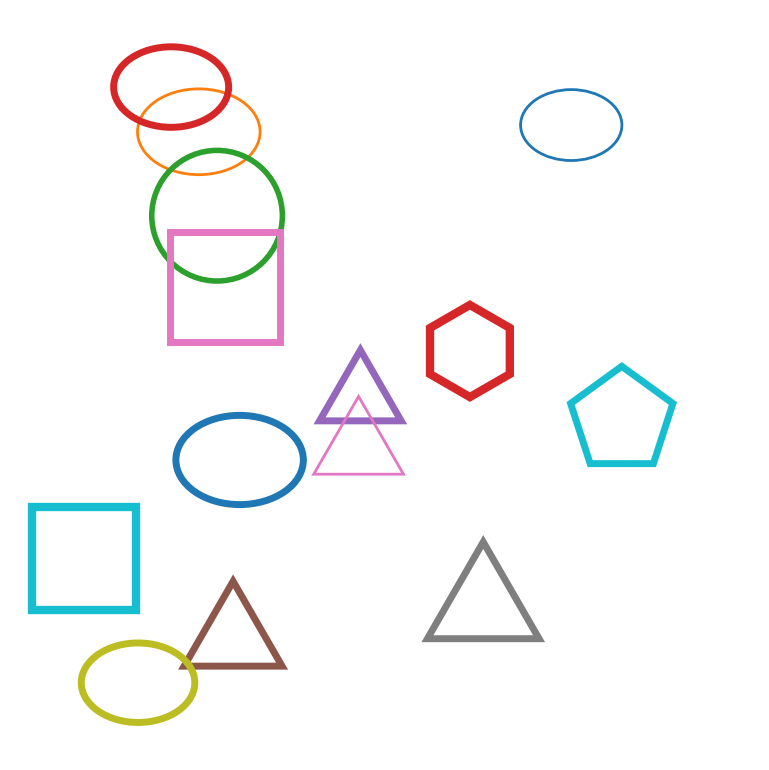[{"shape": "oval", "thickness": 2.5, "radius": 0.41, "center": [0.311, 0.403]}, {"shape": "oval", "thickness": 1, "radius": 0.33, "center": [0.742, 0.838]}, {"shape": "oval", "thickness": 1, "radius": 0.4, "center": [0.258, 0.829]}, {"shape": "circle", "thickness": 2, "radius": 0.42, "center": [0.282, 0.72]}, {"shape": "oval", "thickness": 2.5, "radius": 0.37, "center": [0.222, 0.887]}, {"shape": "hexagon", "thickness": 3, "radius": 0.3, "center": [0.61, 0.544]}, {"shape": "triangle", "thickness": 2.5, "radius": 0.31, "center": [0.468, 0.484]}, {"shape": "triangle", "thickness": 2.5, "radius": 0.37, "center": [0.303, 0.172]}, {"shape": "triangle", "thickness": 1, "radius": 0.34, "center": [0.466, 0.418]}, {"shape": "square", "thickness": 2.5, "radius": 0.36, "center": [0.292, 0.627]}, {"shape": "triangle", "thickness": 2.5, "radius": 0.42, "center": [0.628, 0.212]}, {"shape": "oval", "thickness": 2.5, "radius": 0.37, "center": [0.179, 0.113]}, {"shape": "square", "thickness": 3, "radius": 0.34, "center": [0.109, 0.275]}, {"shape": "pentagon", "thickness": 2.5, "radius": 0.35, "center": [0.807, 0.454]}]